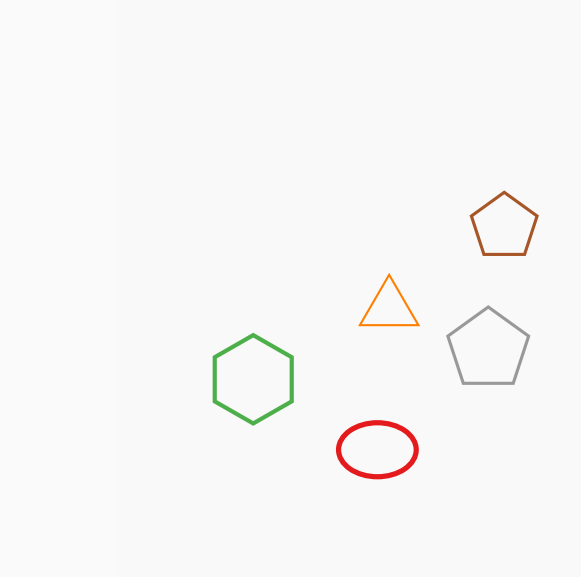[{"shape": "oval", "thickness": 2.5, "radius": 0.33, "center": [0.649, 0.22]}, {"shape": "hexagon", "thickness": 2, "radius": 0.38, "center": [0.436, 0.342]}, {"shape": "triangle", "thickness": 1, "radius": 0.29, "center": [0.67, 0.465]}, {"shape": "pentagon", "thickness": 1.5, "radius": 0.3, "center": [0.868, 0.607]}, {"shape": "pentagon", "thickness": 1.5, "radius": 0.37, "center": [0.84, 0.394]}]